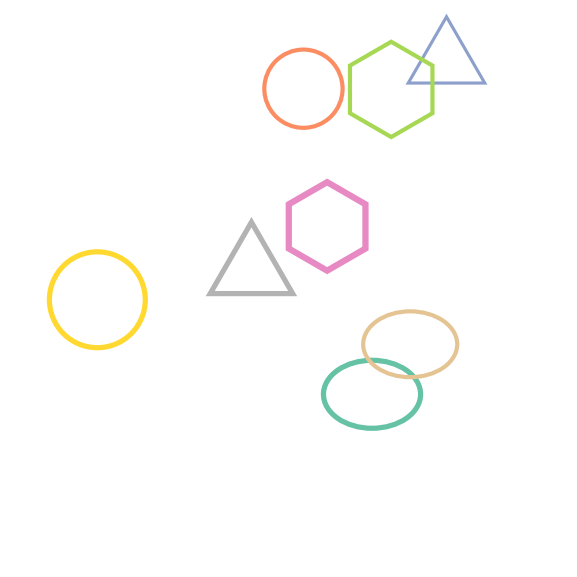[{"shape": "oval", "thickness": 2.5, "radius": 0.42, "center": [0.644, 0.316]}, {"shape": "circle", "thickness": 2, "radius": 0.34, "center": [0.525, 0.846]}, {"shape": "triangle", "thickness": 1.5, "radius": 0.38, "center": [0.773, 0.894]}, {"shape": "hexagon", "thickness": 3, "radius": 0.38, "center": [0.566, 0.607]}, {"shape": "hexagon", "thickness": 2, "radius": 0.41, "center": [0.677, 0.844]}, {"shape": "circle", "thickness": 2.5, "radius": 0.42, "center": [0.169, 0.48]}, {"shape": "oval", "thickness": 2, "radius": 0.41, "center": [0.71, 0.403]}, {"shape": "triangle", "thickness": 2.5, "radius": 0.41, "center": [0.435, 0.532]}]